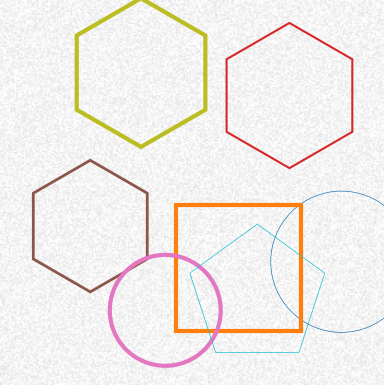[{"shape": "circle", "thickness": 0.5, "radius": 0.92, "center": [0.887, 0.32]}, {"shape": "square", "thickness": 3, "radius": 0.82, "center": [0.619, 0.303]}, {"shape": "hexagon", "thickness": 1.5, "radius": 0.94, "center": [0.752, 0.752]}, {"shape": "hexagon", "thickness": 2, "radius": 0.85, "center": [0.234, 0.413]}, {"shape": "circle", "thickness": 3, "radius": 0.72, "center": [0.429, 0.194]}, {"shape": "hexagon", "thickness": 3, "radius": 0.96, "center": [0.366, 0.811]}, {"shape": "pentagon", "thickness": 0.5, "radius": 0.92, "center": [0.668, 0.234]}]